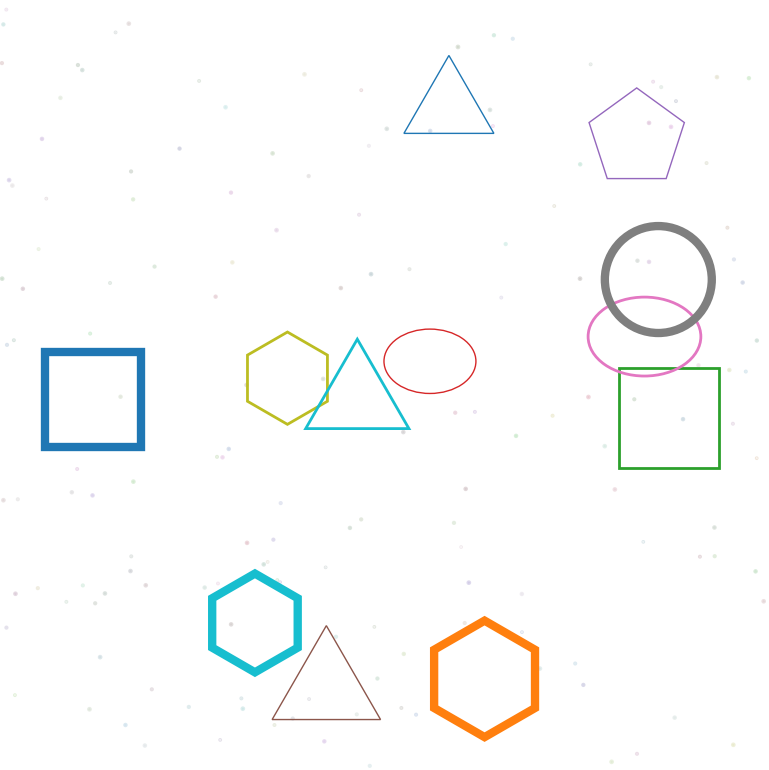[{"shape": "square", "thickness": 3, "radius": 0.31, "center": [0.121, 0.481]}, {"shape": "triangle", "thickness": 0.5, "radius": 0.34, "center": [0.583, 0.861]}, {"shape": "hexagon", "thickness": 3, "radius": 0.38, "center": [0.629, 0.118]}, {"shape": "square", "thickness": 1, "radius": 0.32, "center": [0.869, 0.457]}, {"shape": "oval", "thickness": 0.5, "radius": 0.3, "center": [0.558, 0.531]}, {"shape": "pentagon", "thickness": 0.5, "radius": 0.33, "center": [0.827, 0.821]}, {"shape": "triangle", "thickness": 0.5, "radius": 0.41, "center": [0.424, 0.106]}, {"shape": "oval", "thickness": 1, "radius": 0.37, "center": [0.837, 0.563]}, {"shape": "circle", "thickness": 3, "radius": 0.35, "center": [0.855, 0.637]}, {"shape": "hexagon", "thickness": 1, "radius": 0.3, "center": [0.373, 0.509]}, {"shape": "triangle", "thickness": 1, "radius": 0.39, "center": [0.464, 0.482]}, {"shape": "hexagon", "thickness": 3, "radius": 0.32, "center": [0.331, 0.191]}]